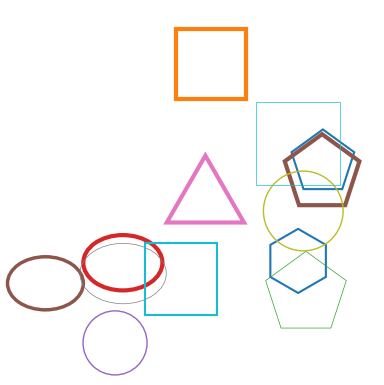[{"shape": "pentagon", "thickness": 1.5, "radius": 0.43, "center": [0.839, 0.578]}, {"shape": "hexagon", "thickness": 1.5, "radius": 0.42, "center": [0.774, 0.322]}, {"shape": "square", "thickness": 3, "radius": 0.45, "center": [0.549, 0.833]}, {"shape": "pentagon", "thickness": 0.5, "radius": 0.55, "center": [0.795, 0.237]}, {"shape": "oval", "thickness": 3, "radius": 0.51, "center": [0.319, 0.318]}, {"shape": "circle", "thickness": 1, "radius": 0.42, "center": [0.299, 0.109]}, {"shape": "pentagon", "thickness": 3, "radius": 0.51, "center": [0.837, 0.55]}, {"shape": "oval", "thickness": 2.5, "radius": 0.49, "center": [0.118, 0.264]}, {"shape": "triangle", "thickness": 3, "radius": 0.58, "center": [0.533, 0.48]}, {"shape": "oval", "thickness": 0.5, "radius": 0.56, "center": [0.32, 0.289]}, {"shape": "circle", "thickness": 1, "radius": 0.52, "center": [0.788, 0.452]}, {"shape": "square", "thickness": 1.5, "radius": 0.47, "center": [0.47, 0.276]}, {"shape": "square", "thickness": 0.5, "radius": 0.54, "center": [0.774, 0.628]}]